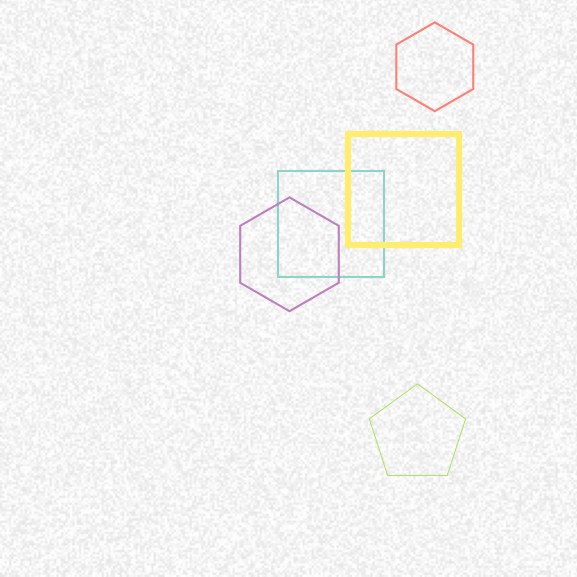[{"shape": "square", "thickness": 1, "radius": 0.46, "center": [0.573, 0.611]}, {"shape": "hexagon", "thickness": 1, "radius": 0.38, "center": [0.753, 0.883]}, {"shape": "pentagon", "thickness": 0.5, "radius": 0.44, "center": [0.723, 0.247]}, {"shape": "hexagon", "thickness": 1, "radius": 0.49, "center": [0.501, 0.559]}, {"shape": "square", "thickness": 3, "radius": 0.48, "center": [0.699, 0.671]}]